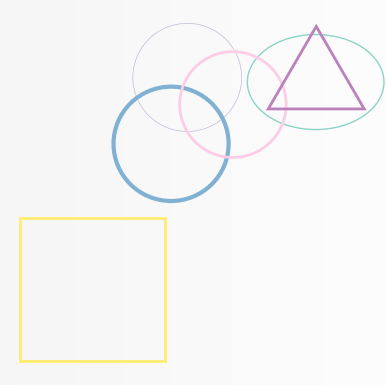[{"shape": "oval", "thickness": 1, "radius": 0.88, "center": [0.815, 0.787]}, {"shape": "circle", "thickness": 0.5, "radius": 0.7, "center": [0.483, 0.799]}, {"shape": "circle", "thickness": 3, "radius": 0.74, "center": [0.441, 0.626]}, {"shape": "circle", "thickness": 2, "radius": 0.69, "center": [0.601, 0.728]}, {"shape": "triangle", "thickness": 2, "radius": 0.71, "center": [0.816, 0.789]}, {"shape": "square", "thickness": 2, "radius": 0.93, "center": [0.239, 0.248]}]